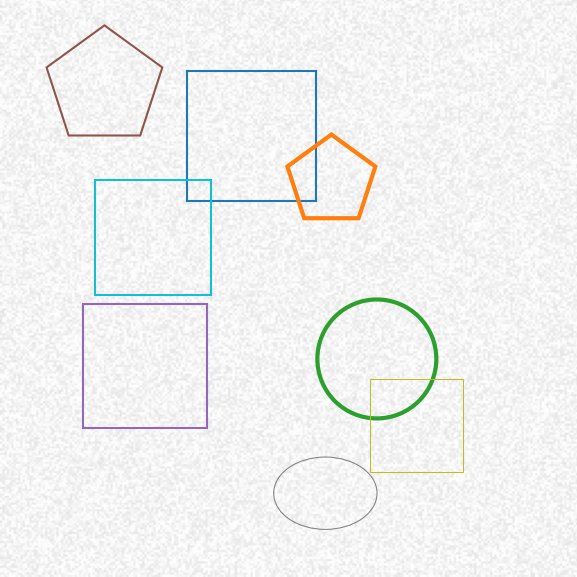[{"shape": "square", "thickness": 1, "radius": 0.56, "center": [0.436, 0.764]}, {"shape": "pentagon", "thickness": 2, "radius": 0.4, "center": [0.574, 0.686]}, {"shape": "circle", "thickness": 2, "radius": 0.52, "center": [0.653, 0.378]}, {"shape": "square", "thickness": 1, "radius": 0.54, "center": [0.251, 0.366]}, {"shape": "pentagon", "thickness": 1, "radius": 0.53, "center": [0.181, 0.85]}, {"shape": "oval", "thickness": 0.5, "radius": 0.45, "center": [0.563, 0.145]}, {"shape": "square", "thickness": 0.5, "radius": 0.4, "center": [0.721, 0.263]}, {"shape": "square", "thickness": 1, "radius": 0.5, "center": [0.265, 0.588]}]